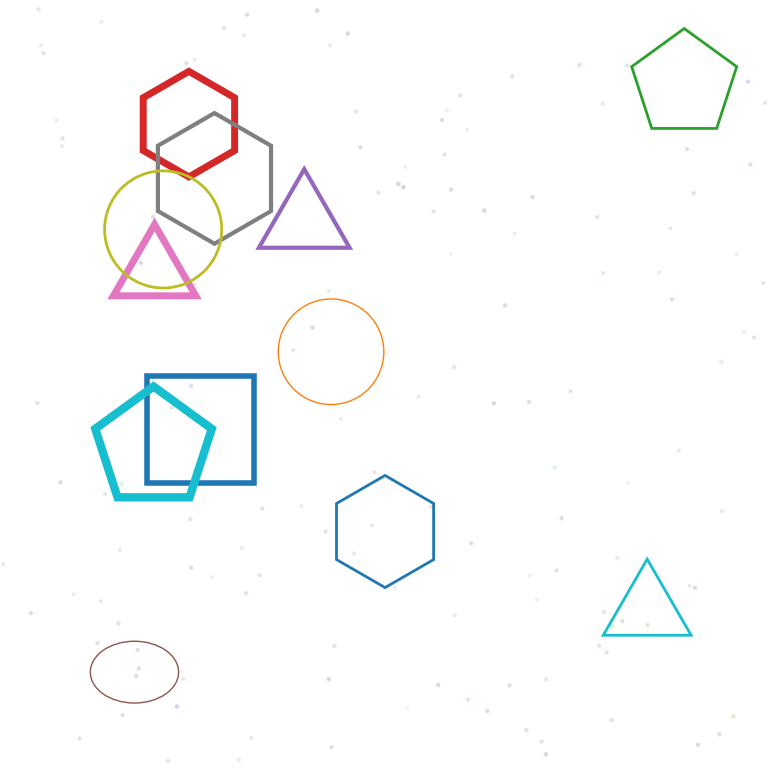[{"shape": "hexagon", "thickness": 1, "radius": 0.36, "center": [0.5, 0.31]}, {"shape": "square", "thickness": 2, "radius": 0.35, "center": [0.261, 0.443]}, {"shape": "circle", "thickness": 0.5, "radius": 0.34, "center": [0.43, 0.543]}, {"shape": "pentagon", "thickness": 1, "radius": 0.36, "center": [0.889, 0.891]}, {"shape": "hexagon", "thickness": 2.5, "radius": 0.34, "center": [0.245, 0.839]}, {"shape": "triangle", "thickness": 1.5, "radius": 0.34, "center": [0.395, 0.712]}, {"shape": "oval", "thickness": 0.5, "radius": 0.29, "center": [0.175, 0.127]}, {"shape": "triangle", "thickness": 2.5, "radius": 0.31, "center": [0.201, 0.647]}, {"shape": "hexagon", "thickness": 1.5, "radius": 0.42, "center": [0.279, 0.768]}, {"shape": "circle", "thickness": 1, "radius": 0.38, "center": [0.212, 0.702]}, {"shape": "triangle", "thickness": 1, "radius": 0.33, "center": [0.84, 0.208]}, {"shape": "pentagon", "thickness": 3, "radius": 0.4, "center": [0.199, 0.419]}]